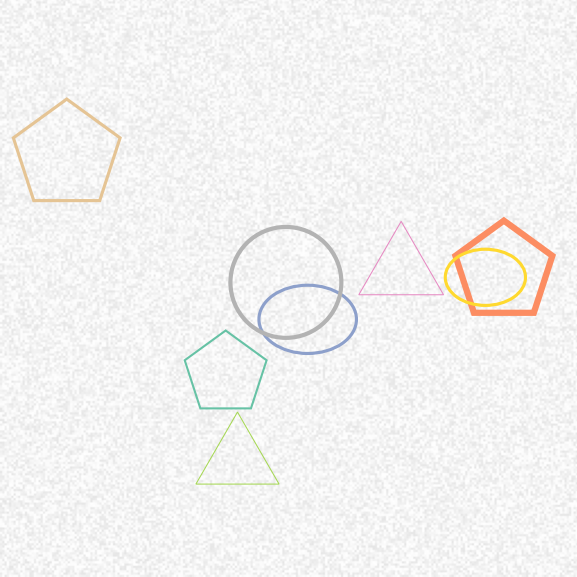[{"shape": "pentagon", "thickness": 1, "radius": 0.37, "center": [0.391, 0.352]}, {"shape": "pentagon", "thickness": 3, "radius": 0.44, "center": [0.873, 0.529]}, {"shape": "oval", "thickness": 1.5, "radius": 0.42, "center": [0.533, 0.446]}, {"shape": "triangle", "thickness": 0.5, "radius": 0.42, "center": [0.695, 0.531]}, {"shape": "triangle", "thickness": 0.5, "radius": 0.42, "center": [0.411, 0.202]}, {"shape": "oval", "thickness": 1.5, "radius": 0.35, "center": [0.841, 0.519]}, {"shape": "pentagon", "thickness": 1.5, "radius": 0.49, "center": [0.116, 0.73]}, {"shape": "circle", "thickness": 2, "radius": 0.48, "center": [0.495, 0.51]}]